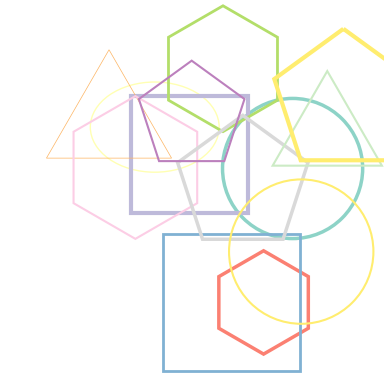[{"shape": "circle", "thickness": 2.5, "radius": 0.91, "center": [0.76, 0.562]}, {"shape": "oval", "thickness": 1, "radius": 0.84, "center": [0.402, 0.67]}, {"shape": "square", "thickness": 3, "radius": 0.76, "center": [0.492, 0.598]}, {"shape": "hexagon", "thickness": 2.5, "radius": 0.67, "center": [0.685, 0.214]}, {"shape": "square", "thickness": 2, "radius": 0.89, "center": [0.601, 0.215]}, {"shape": "triangle", "thickness": 0.5, "radius": 0.94, "center": [0.283, 0.683]}, {"shape": "hexagon", "thickness": 2, "radius": 0.82, "center": [0.579, 0.822]}, {"shape": "hexagon", "thickness": 1.5, "radius": 0.93, "center": [0.352, 0.565]}, {"shape": "pentagon", "thickness": 2.5, "radius": 0.89, "center": [0.631, 0.523]}, {"shape": "pentagon", "thickness": 1.5, "radius": 0.72, "center": [0.498, 0.698]}, {"shape": "triangle", "thickness": 1.5, "radius": 0.82, "center": [0.85, 0.652]}, {"shape": "circle", "thickness": 1.5, "radius": 0.94, "center": [0.782, 0.346]}, {"shape": "pentagon", "thickness": 3, "radius": 0.94, "center": [0.892, 0.736]}]